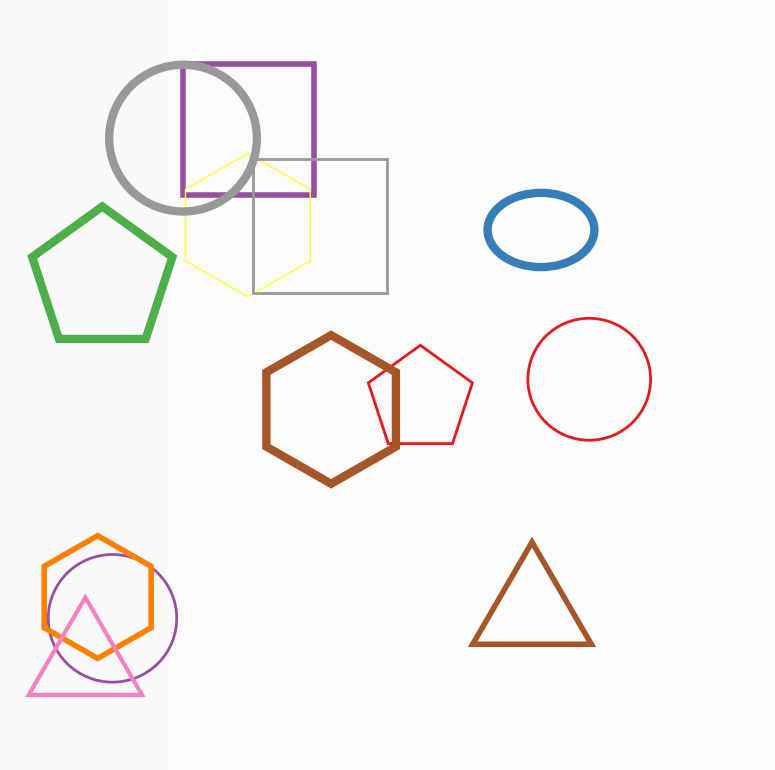[{"shape": "pentagon", "thickness": 1, "radius": 0.35, "center": [0.542, 0.481]}, {"shape": "circle", "thickness": 1, "radius": 0.4, "center": [0.76, 0.507]}, {"shape": "oval", "thickness": 3, "radius": 0.34, "center": [0.698, 0.701]}, {"shape": "pentagon", "thickness": 3, "radius": 0.48, "center": [0.132, 0.637]}, {"shape": "square", "thickness": 2, "radius": 0.42, "center": [0.321, 0.832]}, {"shape": "circle", "thickness": 1, "radius": 0.41, "center": [0.145, 0.197]}, {"shape": "hexagon", "thickness": 2, "radius": 0.4, "center": [0.126, 0.225]}, {"shape": "hexagon", "thickness": 0.5, "radius": 0.46, "center": [0.32, 0.708]}, {"shape": "triangle", "thickness": 2, "radius": 0.44, "center": [0.686, 0.207]}, {"shape": "hexagon", "thickness": 3, "radius": 0.48, "center": [0.427, 0.468]}, {"shape": "triangle", "thickness": 1.5, "radius": 0.42, "center": [0.11, 0.14]}, {"shape": "circle", "thickness": 3, "radius": 0.48, "center": [0.236, 0.821]}, {"shape": "square", "thickness": 1, "radius": 0.43, "center": [0.413, 0.707]}]